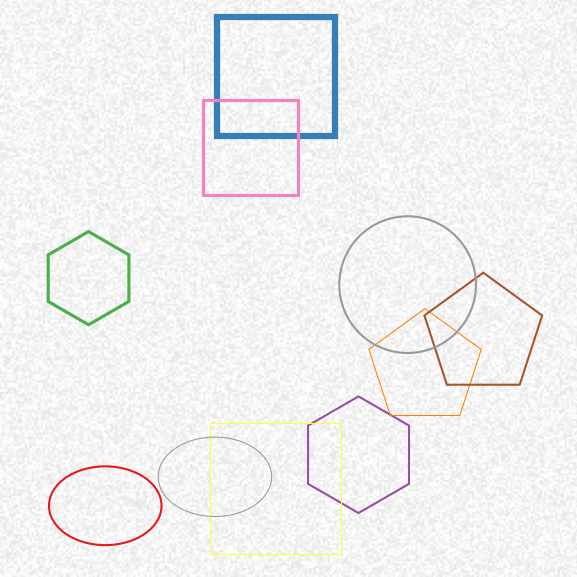[{"shape": "oval", "thickness": 1, "radius": 0.49, "center": [0.182, 0.123]}, {"shape": "square", "thickness": 3, "radius": 0.51, "center": [0.478, 0.867]}, {"shape": "hexagon", "thickness": 1.5, "radius": 0.4, "center": [0.153, 0.517]}, {"shape": "hexagon", "thickness": 1, "radius": 0.5, "center": [0.621, 0.212]}, {"shape": "pentagon", "thickness": 0.5, "radius": 0.51, "center": [0.736, 0.362]}, {"shape": "square", "thickness": 0.5, "radius": 0.57, "center": [0.477, 0.153]}, {"shape": "pentagon", "thickness": 1, "radius": 0.54, "center": [0.837, 0.42]}, {"shape": "square", "thickness": 1.5, "radius": 0.41, "center": [0.433, 0.744]}, {"shape": "oval", "thickness": 0.5, "radius": 0.49, "center": [0.372, 0.173]}, {"shape": "circle", "thickness": 1, "radius": 0.59, "center": [0.706, 0.506]}]